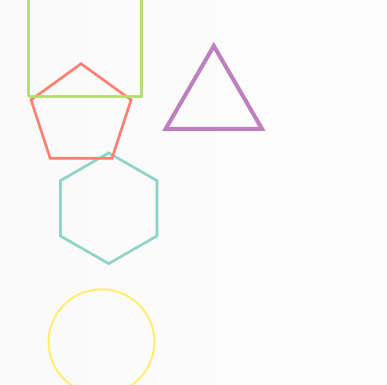[{"shape": "hexagon", "thickness": 2, "radius": 0.72, "center": [0.281, 0.459]}, {"shape": "pentagon", "thickness": 2, "radius": 0.68, "center": [0.209, 0.699]}, {"shape": "square", "thickness": 2, "radius": 0.73, "center": [0.218, 0.895]}, {"shape": "triangle", "thickness": 3, "radius": 0.72, "center": [0.552, 0.737]}, {"shape": "circle", "thickness": 1.5, "radius": 0.68, "center": [0.262, 0.112]}]